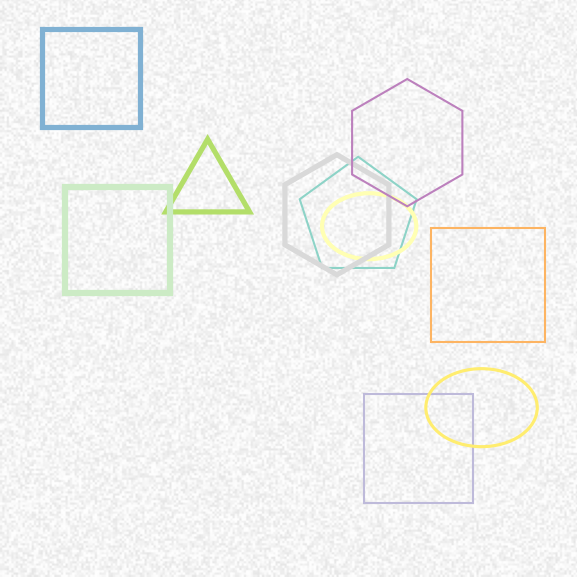[{"shape": "pentagon", "thickness": 1, "radius": 0.53, "center": [0.62, 0.621]}, {"shape": "oval", "thickness": 2, "radius": 0.41, "center": [0.639, 0.607]}, {"shape": "square", "thickness": 1, "radius": 0.47, "center": [0.725, 0.223]}, {"shape": "square", "thickness": 2.5, "radius": 0.42, "center": [0.158, 0.864]}, {"shape": "square", "thickness": 1, "radius": 0.49, "center": [0.845, 0.505]}, {"shape": "triangle", "thickness": 2.5, "radius": 0.42, "center": [0.36, 0.674]}, {"shape": "hexagon", "thickness": 2.5, "radius": 0.52, "center": [0.583, 0.627]}, {"shape": "hexagon", "thickness": 1, "radius": 0.55, "center": [0.705, 0.752]}, {"shape": "square", "thickness": 3, "radius": 0.46, "center": [0.204, 0.584]}, {"shape": "oval", "thickness": 1.5, "radius": 0.48, "center": [0.834, 0.293]}]